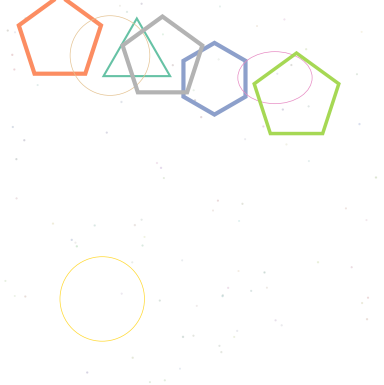[{"shape": "triangle", "thickness": 1.5, "radius": 0.5, "center": [0.355, 0.852]}, {"shape": "pentagon", "thickness": 3, "radius": 0.56, "center": [0.156, 0.899]}, {"shape": "hexagon", "thickness": 3, "radius": 0.47, "center": [0.557, 0.795]}, {"shape": "oval", "thickness": 0.5, "radius": 0.48, "center": [0.714, 0.798]}, {"shape": "pentagon", "thickness": 2.5, "radius": 0.58, "center": [0.77, 0.747]}, {"shape": "circle", "thickness": 0.5, "radius": 0.55, "center": [0.266, 0.223]}, {"shape": "circle", "thickness": 0.5, "radius": 0.52, "center": [0.286, 0.856]}, {"shape": "pentagon", "thickness": 3, "radius": 0.54, "center": [0.422, 0.848]}]